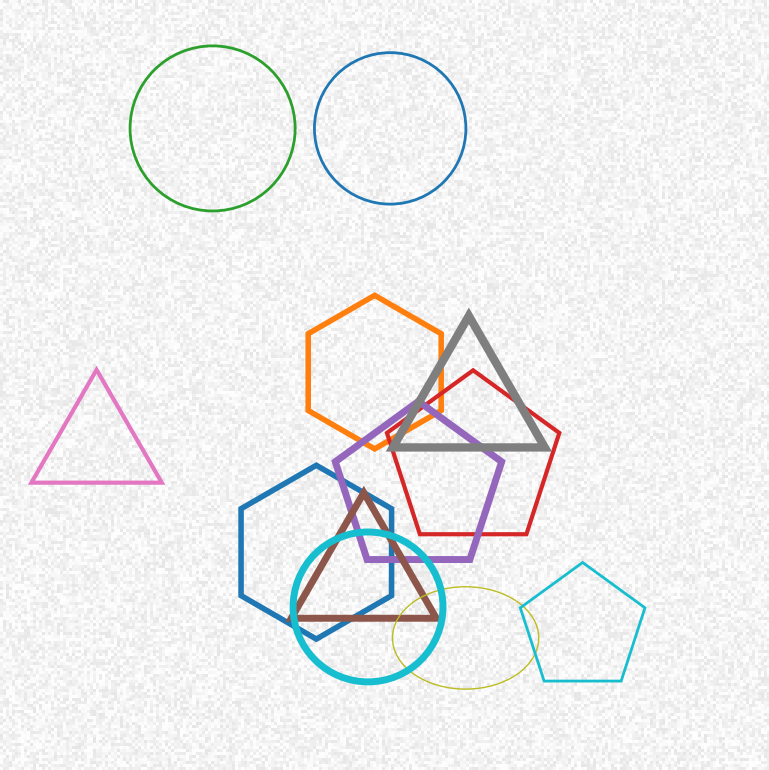[{"shape": "circle", "thickness": 1, "radius": 0.49, "center": [0.507, 0.833]}, {"shape": "hexagon", "thickness": 2, "radius": 0.56, "center": [0.411, 0.283]}, {"shape": "hexagon", "thickness": 2, "radius": 0.5, "center": [0.487, 0.517]}, {"shape": "circle", "thickness": 1, "radius": 0.54, "center": [0.276, 0.833]}, {"shape": "pentagon", "thickness": 1.5, "radius": 0.59, "center": [0.614, 0.401]}, {"shape": "pentagon", "thickness": 2.5, "radius": 0.57, "center": [0.543, 0.365]}, {"shape": "triangle", "thickness": 2.5, "radius": 0.54, "center": [0.472, 0.251]}, {"shape": "triangle", "thickness": 1.5, "radius": 0.49, "center": [0.125, 0.422]}, {"shape": "triangle", "thickness": 3, "radius": 0.57, "center": [0.609, 0.476]}, {"shape": "oval", "thickness": 0.5, "radius": 0.47, "center": [0.605, 0.172]}, {"shape": "pentagon", "thickness": 1, "radius": 0.43, "center": [0.757, 0.184]}, {"shape": "circle", "thickness": 2.5, "radius": 0.49, "center": [0.478, 0.212]}]